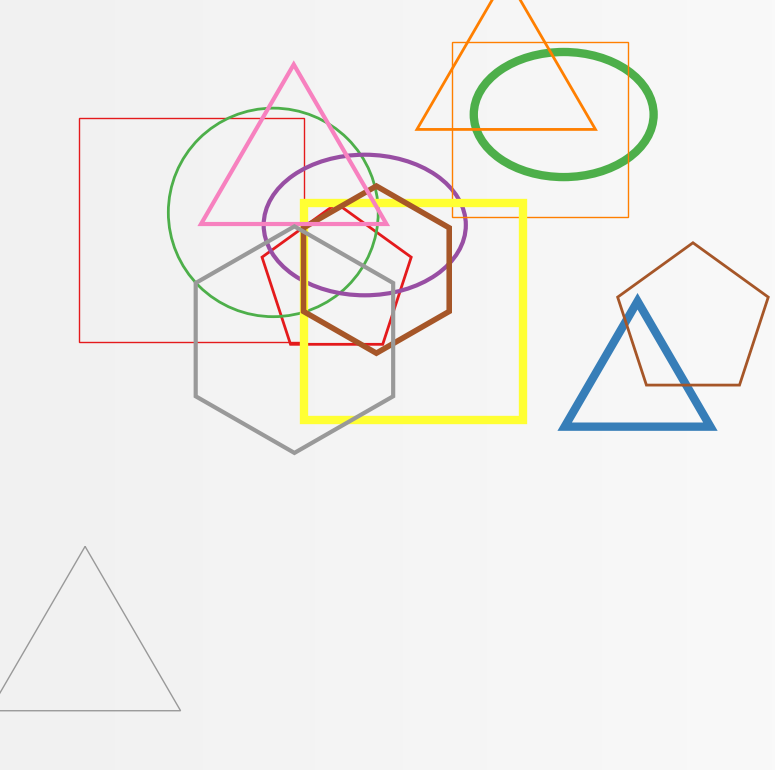[{"shape": "square", "thickness": 0.5, "radius": 0.73, "center": [0.247, 0.702]}, {"shape": "pentagon", "thickness": 1, "radius": 0.51, "center": [0.434, 0.635]}, {"shape": "triangle", "thickness": 3, "radius": 0.54, "center": [0.823, 0.5]}, {"shape": "circle", "thickness": 1, "radius": 0.68, "center": [0.353, 0.724]}, {"shape": "oval", "thickness": 3, "radius": 0.58, "center": [0.727, 0.851]}, {"shape": "oval", "thickness": 1.5, "radius": 0.65, "center": [0.471, 0.708]}, {"shape": "square", "thickness": 0.5, "radius": 0.57, "center": [0.697, 0.832]}, {"shape": "triangle", "thickness": 1, "radius": 0.67, "center": [0.653, 0.898]}, {"shape": "square", "thickness": 3, "radius": 0.71, "center": [0.533, 0.595]}, {"shape": "pentagon", "thickness": 1, "radius": 0.51, "center": [0.894, 0.583]}, {"shape": "hexagon", "thickness": 2, "radius": 0.54, "center": [0.486, 0.65]}, {"shape": "triangle", "thickness": 1.5, "radius": 0.69, "center": [0.379, 0.778]}, {"shape": "triangle", "thickness": 0.5, "radius": 0.71, "center": [0.11, 0.148]}, {"shape": "hexagon", "thickness": 1.5, "radius": 0.74, "center": [0.38, 0.559]}]